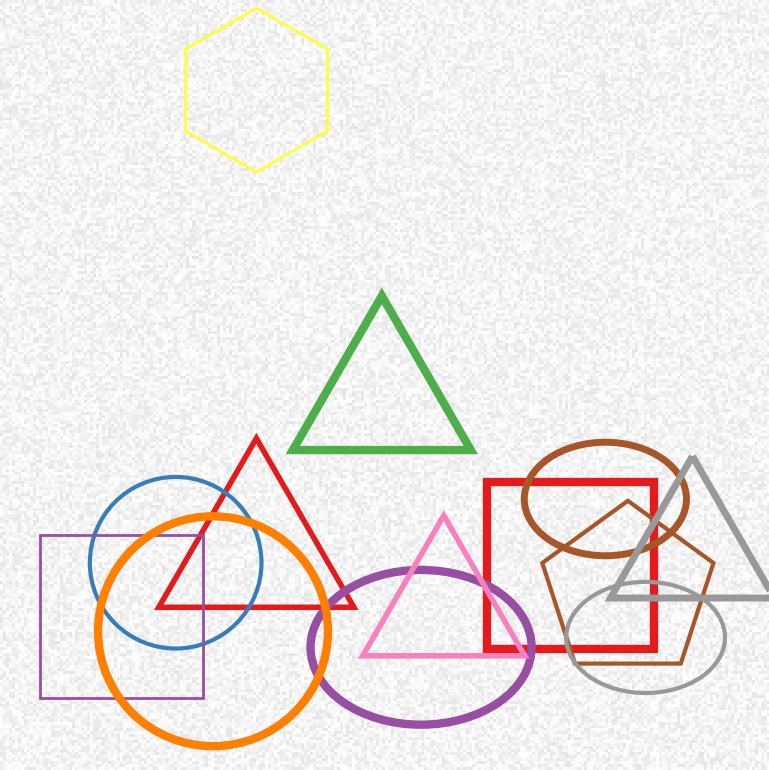[{"shape": "square", "thickness": 3, "radius": 0.54, "center": [0.741, 0.266]}, {"shape": "triangle", "thickness": 2, "radius": 0.73, "center": [0.333, 0.284]}, {"shape": "circle", "thickness": 1.5, "radius": 0.56, "center": [0.228, 0.269]}, {"shape": "triangle", "thickness": 3, "radius": 0.67, "center": [0.496, 0.482]}, {"shape": "square", "thickness": 1, "radius": 0.53, "center": [0.158, 0.2]}, {"shape": "oval", "thickness": 3, "radius": 0.72, "center": [0.547, 0.159]}, {"shape": "circle", "thickness": 3, "radius": 0.75, "center": [0.277, 0.18]}, {"shape": "hexagon", "thickness": 1, "radius": 0.53, "center": [0.333, 0.883]}, {"shape": "oval", "thickness": 2.5, "radius": 0.53, "center": [0.786, 0.352]}, {"shape": "pentagon", "thickness": 1.5, "radius": 0.58, "center": [0.815, 0.233]}, {"shape": "triangle", "thickness": 2, "radius": 0.61, "center": [0.576, 0.209]}, {"shape": "triangle", "thickness": 2.5, "radius": 0.61, "center": [0.899, 0.285]}, {"shape": "oval", "thickness": 1.5, "radius": 0.52, "center": [0.838, 0.172]}]